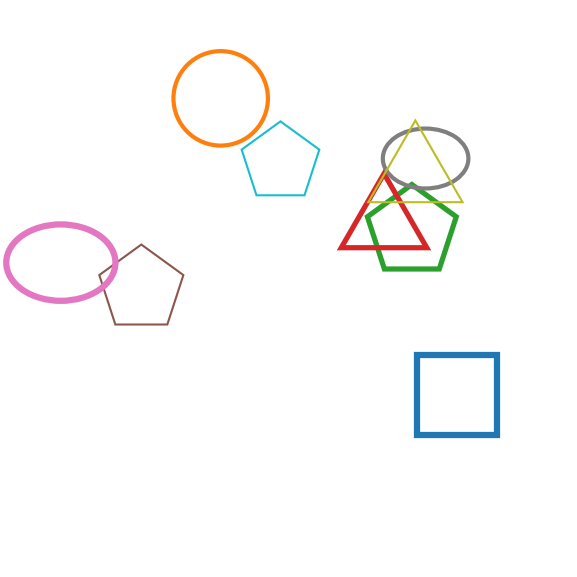[{"shape": "square", "thickness": 3, "radius": 0.35, "center": [0.791, 0.315]}, {"shape": "circle", "thickness": 2, "radius": 0.41, "center": [0.382, 0.829]}, {"shape": "pentagon", "thickness": 2.5, "radius": 0.4, "center": [0.713, 0.599]}, {"shape": "triangle", "thickness": 2.5, "radius": 0.43, "center": [0.665, 0.613]}, {"shape": "pentagon", "thickness": 1, "radius": 0.38, "center": [0.245, 0.499]}, {"shape": "oval", "thickness": 3, "radius": 0.47, "center": [0.105, 0.544]}, {"shape": "oval", "thickness": 2, "radius": 0.37, "center": [0.737, 0.725]}, {"shape": "triangle", "thickness": 1, "radius": 0.47, "center": [0.719, 0.696]}, {"shape": "pentagon", "thickness": 1, "radius": 0.35, "center": [0.486, 0.718]}]